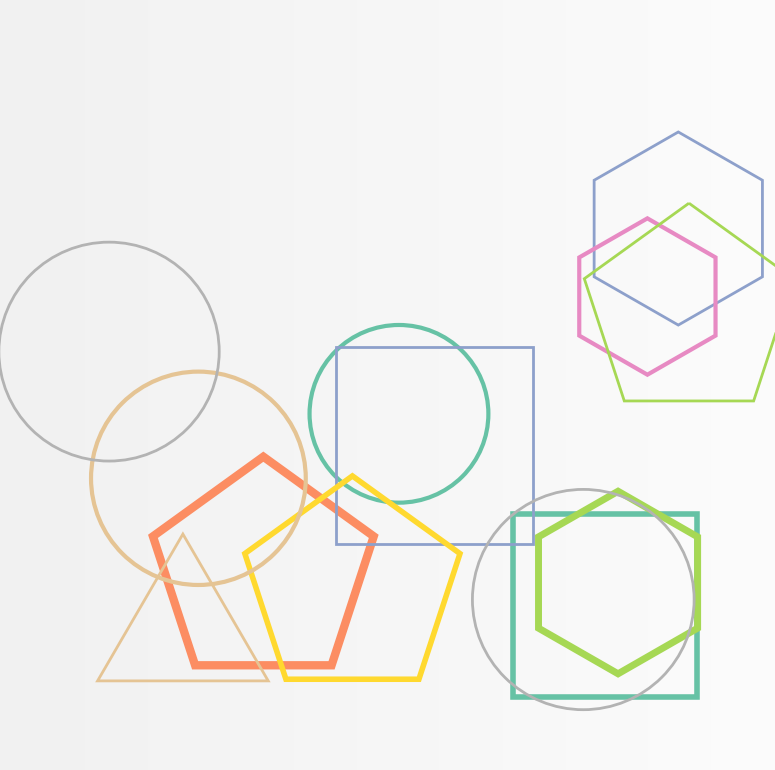[{"shape": "square", "thickness": 2, "radius": 0.59, "center": [0.78, 0.213]}, {"shape": "circle", "thickness": 1.5, "radius": 0.58, "center": [0.515, 0.463]}, {"shape": "pentagon", "thickness": 3, "radius": 0.75, "center": [0.34, 0.257]}, {"shape": "square", "thickness": 1, "radius": 0.64, "center": [0.561, 0.422]}, {"shape": "hexagon", "thickness": 1, "radius": 0.63, "center": [0.875, 0.703]}, {"shape": "hexagon", "thickness": 1.5, "radius": 0.51, "center": [0.835, 0.615]}, {"shape": "pentagon", "thickness": 1, "radius": 0.71, "center": [0.889, 0.594]}, {"shape": "hexagon", "thickness": 2.5, "radius": 0.59, "center": [0.798, 0.243]}, {"shape": "pentagon", "thickness": 2, "radius": 0.73, "center": [0.455, 0.236]}, {"shape": "circle", "thickness": 1.5, "radius": 0.69, "center": [0.256, 0.379]}, {"shape": "triangle", "thickness": 1, "radius": 0.64, "center": [0.236, 0.179]}, {"shape": "circle", "thickness": 1, "radius": 0.72, "center": [0.753, 0.221]}, {"shape": "circle", "thickness": 1, "radius": 0.71, "center": [0.141, 0.543]}]